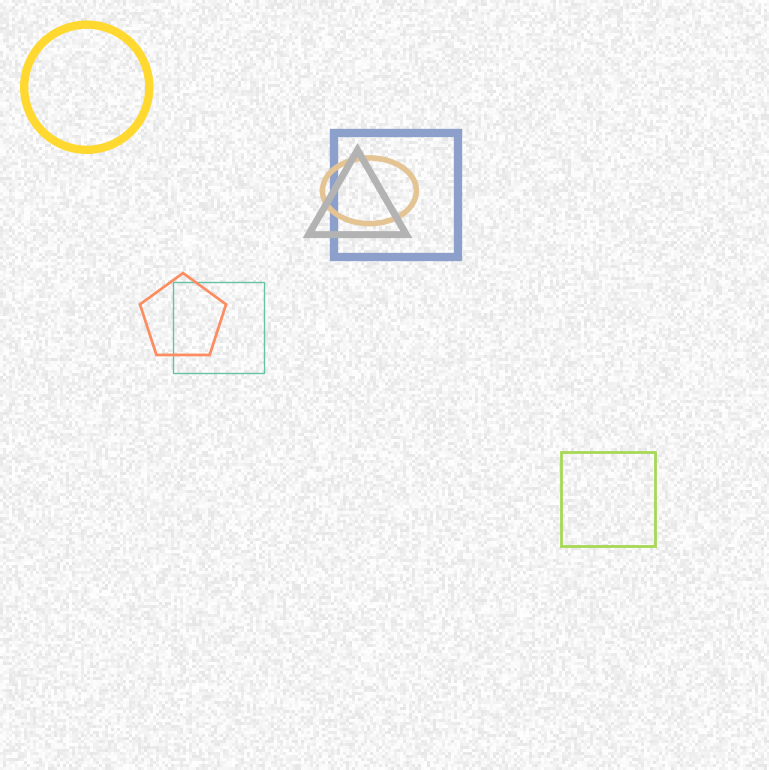[{"shape": "square", "thickness": 0.5, "radius": 0.29, "center": [0.284, 0.575]}, {"shape": "pentagon", "thickness": 1, "radius": 0.29, "center": [0.238, 0.587]}, {"shape": "square", "thickness": 3, "radius": 0.4, "center": [0.514, 0.747]}, {"shape": "square", "thickness": 1, "radius": 0.3, "center": [0.789, 0.352]}, {"shape": "circle", "thickness": 3, "radius": 0.41, "center": [0.113, 0.887]}, {"shape": "oval", "thickness": 2, "radius": 0.3, "center": [0.48, 0.752]}, {"shape": "triangle", "thickness": 2.5, "radius": 0.37, "center": [0.464, 0.732]}]